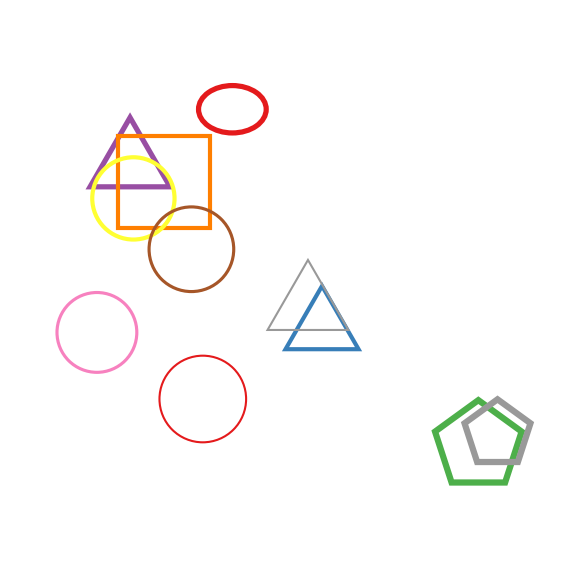[{"shape": "oval", "thickness": 2.5, "radius": 0.29, "center": [0.402, 0.81]}, {"shape": "circle", "thickness": 1, "radius": 0.38, "center": [0.351, 0.308]}, {"shape": "triangle", "thickness": 2, "radius": 0.36, "center": [0.558, 0.431]}, {"shape": "pentagon", "thickness": 3, "radius": 0.39, "center": [0.828, 0.227]}, {"shape": "triangle", "thickness": 2.5, "radius": 0.4, "center": [0.225, 0.716]}, {"shape": "square", "thickness": 2, "radius": 0.4, "center": [0.284, 0.684]}, {"shape": "circle", "thickness": 2, "radius": 0.36, "center": [0.231, 0.656]}, {"shape": "circle", "thickness": 1.5, "radius": 0.37, "center": [0.331, 0.568]}, {"shape": "circle", "thickness": 1.5, "radius": 0.35, "center": [0.168, 0.424]}, {"shape": "pentagon", "thickness": 3, "radius": 0.3, "center": [0.861, 0.248]}, {"shape": "triangle", "thickness": 1, "radius": 0.4, "center": [0.533, 0.468]}]